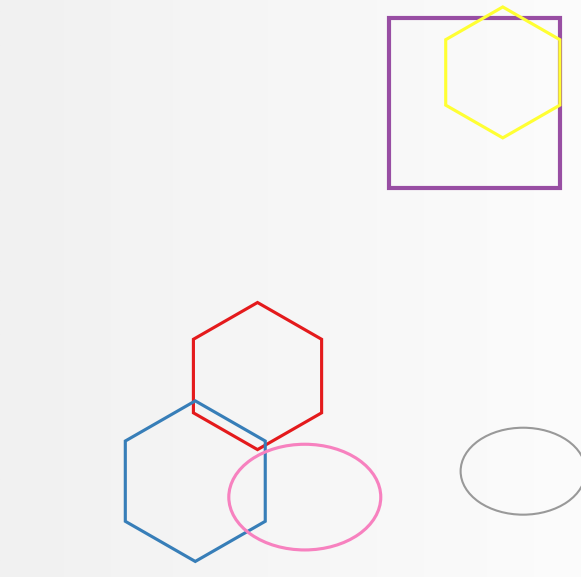[{"shape": "hexagon", "thickness": 1.5, "radius": 0.64, "center": [0.443, 0.348]}, {"shape": "hexagon", "thickness": 1.5, "radius": 0.7, "center": [0.336, 0.166]}, {"shape": "square", "thickness": 2, "radius": 0.73, "center": [0.817, 0.821]}, {"shape": "hexagon", "thickness": 1.5, "radius": 0.57, "center": [0.865, 0.874]}, {"shape": "oval", "thickness": 1.5, "radius": 0.65, "center": [0.524, 0.138]}, {"shape": "oval", "thickness": 1, "radius": 0.54, "center": [0.9, 0.183]}]